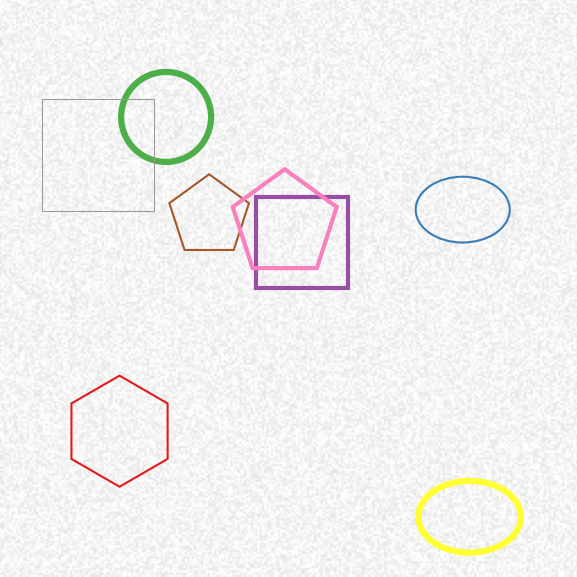[{"shape": "hexagon", "thickness": 1, "radius": 0.48, "center": [0.207, 0.252]}, {"shape": "oval", "thickness": 1, "radius": 0.41, "center": [0.801, 0.636]}, {"shape": "circle", "thickness": 3, "radius": 0.39, "center": [0.288, 0.797]}, {"shape": "square", "thickness": 2, "radius": 0.4, "center": [0.523, 0.58]}, {"shape": "oval", "thickness": 3, "radius": 0.44, "center": [0.813, 0.104]}, {"shape": "pentagon", "thickness": 1, "radius": 0.36, "center": [0.362, 0.625]}, {"shape": "pentagon", "thickness": 2, "radius": 0.47, "center": [0.493, 0.611]}, {"shape": "square", "thickness": 0.5, "radius": 0.48, "center": [0.17, 0.731]}]